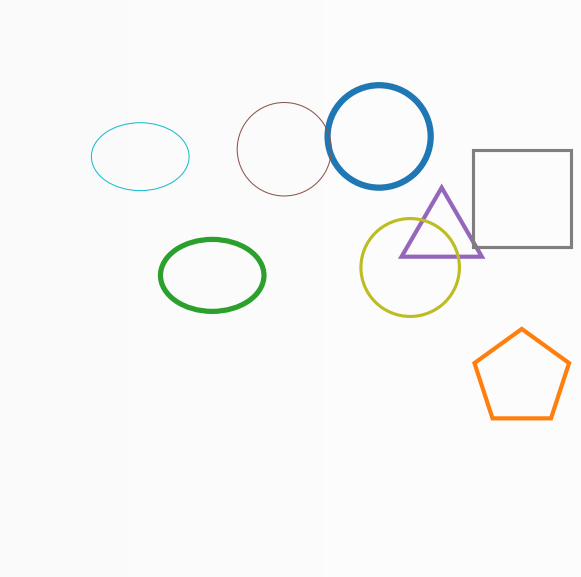[{"shape": "circle", "thickness": 3, "radius": 0.44, "center": [0.652, 0.763]}, {"shape": "pentagon", "thickness": 2, "radius": 0.43, "center": [0.898, 0.344]}, {"shape": "oval", "thickness": 2.5, "radius": 0.45, "center": [0.365, 0.522]}, {"shape": "triangle", "thickness": 2, "radius": 0.4, "center": [0.76, 0.595]}, {"shape": "circle", "thickness": 0.5, "radius": 0.4, "center": [0.489, 0.741]}, {"shape": "square", "thickness": 1.5, "radius": 0.42, "center": [0.898, 0.656]}, {"shape": "circle", "thickness": 1.5, "radius": 0.42, "center": [0.706, 0.536]}, {"shape": "oval", "thickness": 0.5, "radius": 0.42, "center": [0.241, 0.728]}]